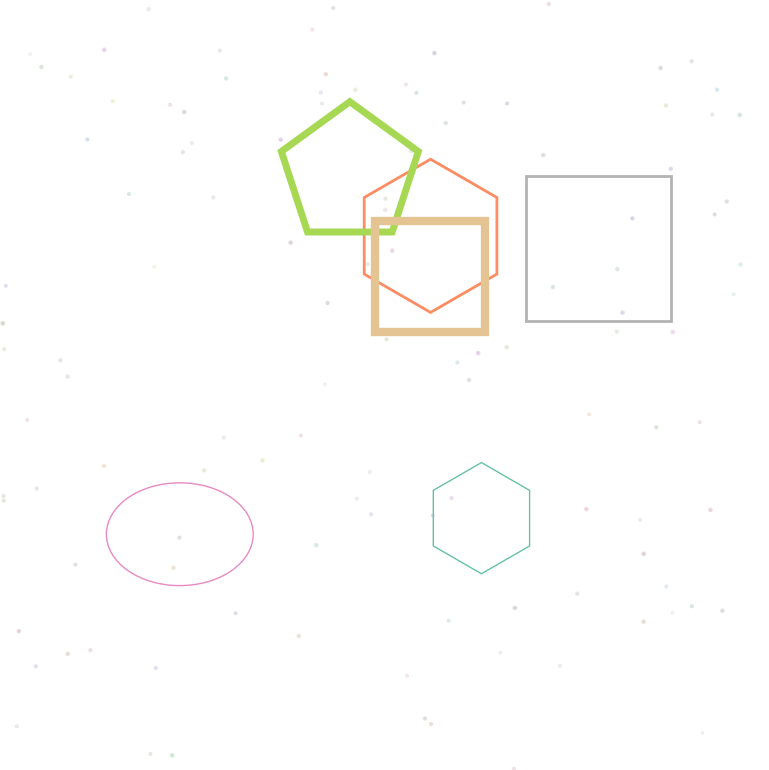[{"shape": "hexagon", "thickness": 0.5, "radius": 0.36, "center": [0.625, 0.327]}, {"shape": "hexagon", "thickness": 1, "radius": 0.5, "center": [0.559, 0.694]}, {"shape": "oval", "thickness": 0.5, "radius": 0.48, "center": [0.233, 0.306]}, {"shape": "pentagon", "thickness": 2.5, "radius": 0.47, "center": [0.454, 0.774]}, {"shape": "square", "thickness": 3, "radius": 0.36, "center": [0.558, 0.641]}, {"shape": "square", "thickness": 1, "radius": 0.47, "center": [0.777, 0.678]}]